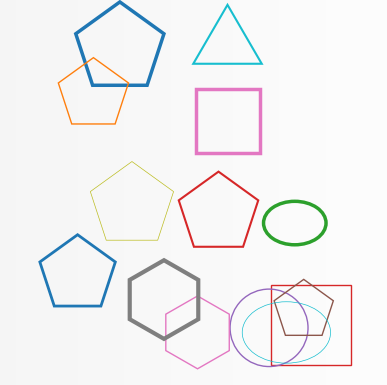[{"shape": "pentagon", "thickness": 2, "radius": 0.51, "center": [0.2, 0.288]}, {"shape": "pentagon", "thickness": 2.5, "radius": 0.6, "center": [0.309, 0.875]}, {"shape": "pentagon", "thickness": 1, "radius": 0.48, "center": [0.241, 0.755]}, {"shape": "oval", "thickness": 2.5, "radius": 0.4, "center": [0.761, 0.421]}, {"shape": "square", "thickness": 1, "radius": 0.52, "center": [0.802, 0.156]}, {"shape": "pentagon", "thickness": 1.5, "radius": 0.54, "center": [0.564, 0.446]}, {"shape": "circle", "thickness": 1, "radius": 0.5, "center": [0.694, 0.149]}, {"shape": "pentagon", "thickness": 1, "radius": 0.4, "center": [0.784, 0.194]}, {"shape": "hexagon", "thickness": 1, "radius": 0.47, "center": [0.51, 0.137]}, {"shape": "square", "thickness": 2.5, "radius": 0.41, "center": [0.589, 0.686]}, {"shape": "hexagon", "thickness": 3, "radius": 0.51, "center": [0.423, 0.222]}, {"shape": "pentagon", "thickness": 0.5, "radius": 0.56, "center": [0.341, 0.467]}, {"shape": "triangle", "thickness": 1.5, "radius": 0.51, "center": [0.587, 0.885]}, {"shape": "oval", "thickness": 0.5, "radius": 0.57, "center": [0.739, 0.136]}]